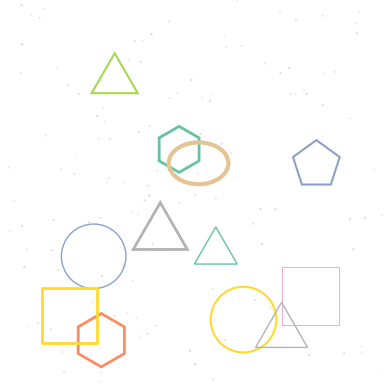[{"shape": "hexagon", "thickness": 2, "radius": 0.3, "center": [0.465, 0.612]}, {"shape": "triangle", "thickness": 1, "radius": 0.32, "center": [0.56, 0.346]}, {"shape": "hexagon", "thickness": 2, "radius": 0.35, "center": [0.263, 0.116]}, {"shape": "pentagon", "thickness": 1.5, "radius": 0.32, "center": [0.822, 0.572]}, {"shape": "circle", "thickness": 1, "radius": 0.42, "center": [0.243, 0.334]}, {"shape": "square", "thickness": 0.5, "radius": 0.37, "center": [0.807, 0.231]}, {"shape": "triangle", "thickness": 1.5, "radius": 0.35, "center": [0.298, 0.793]}, {"shape": "circle", "thickness": 1.5, "radius": 0.43, "center": [0.632, 0.17]}, {"shape": "square", "thickness": 2, "radius": 0.36, "center": [0.181, 0.18]}, {"shape": "oval", "thickness": 3, "radius": 0.39, "center": [0.516, 0.576]}, {"shape": "triangle", "thickness": 2, "radius": 0.41, "center": [0.416, 0.393]}, {"shape": "triangle", "thickness": 1, "radius": 0.39, "center": [0.731, 0.137]}]